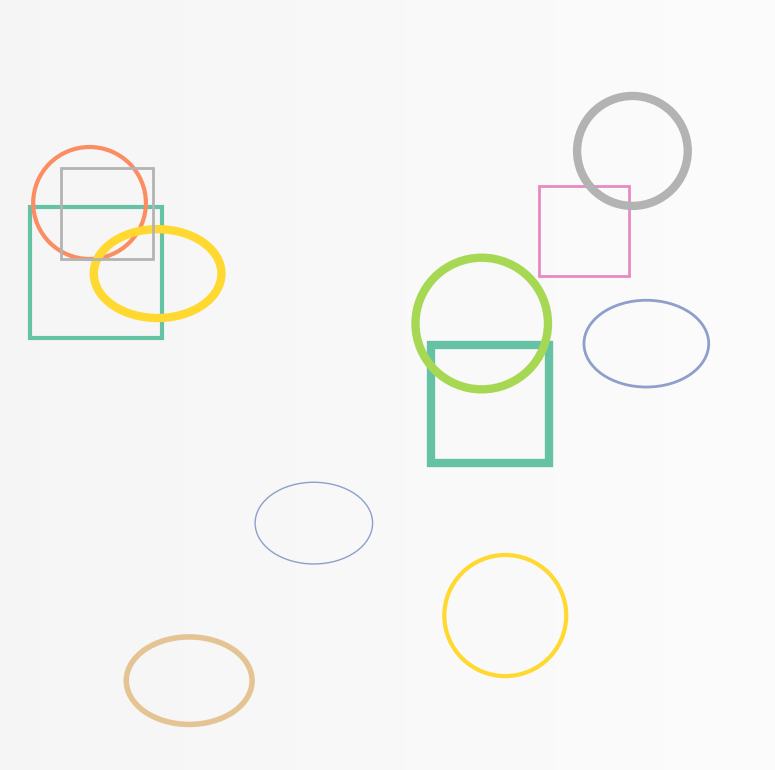[{"shape": "square", "thickness": 1.5, "radius": 0.43, "center": [0.124, 0.646]}, {"shape": "square", "thickness": 3, "radius": 0.38, "center": [0.632, 0.475]}, {"shape": "circle", "thickness": 1.5, "radius": 0.36, "center": [0.116, 0.736]}, {"shape": "oval", "thickness": 1, "radius": 0.4, "center": [0.834, 0.554]}, {"shape": "oval", "thickness": 0.5, "radius": 0.38, "center": [0.405, 0.321]}, {"shape": "square", "thickness": 1, "radius": 0.29, "center": [0.754, 0.7]}, {"shape": "circle", "thickness": 3, "radius": 0.43, "center": [0.622, 0.58]}, {"shape": "oval", "thickness": 3, "radius": 0.41, "center": [0.203, 0.645]}, {"shape": "circle", "thickness": 1.5, "radius": 0.39, "center": [0.652, 0.201]}, {"shape": "oval", "thickness": 2, "radius": 0.41, "center": [0.244, 0.116]}, {"shape": "square", "thickness": 1, "radius": 0.29, "center": [0.138, 0.723]}, {"shape": "circle", "thickness": 3, "radius": 0.36, "center": [0.816, 0.804]}]